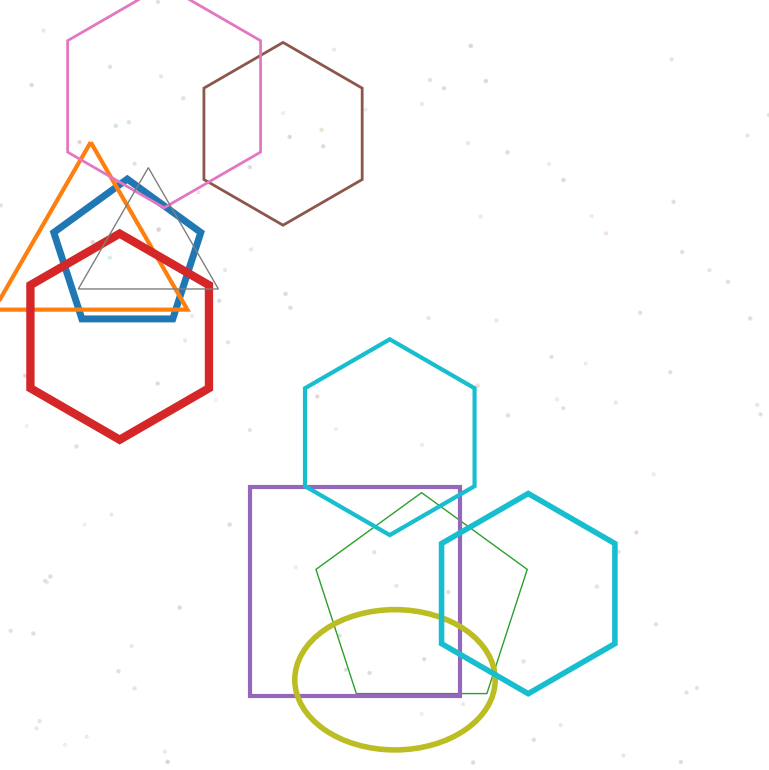[{"shape": "pentagon", "thickness": 2.5, "radius": 0.5, "center": [0.165, 0.667]}, {"shape": "triangle", "thickness": 1.5, "radius": 0.72, "center": [0.118, 0.67]}, {"shape": "pentagon", "thickness": 0.5, "radius": 0.72, "center": [0.548, 0.216]}, {"shape": "hexagon", "thickness": 3, "radius": 0.67, "center": [0.155, 0.563]}, {"shape": "square", "thickness": 1.5, "radius": 0.68, "center": [0.461, 0.232]}, {"shape": "hexagon", "thickness": 1, "radius": 0.59, "center": [0.368, 0.826]}, {"shape": "hexagon", "thickness": 1, "radius": 0.72, "center": [0.213, 0.875]}, {"shape": "triangle", "thickness": 0.5, "radius": 0.53, "center": [0.193, 0.677]}, {"shape": "oval", "thickness": 2, "radius": 0.65, "center": [0.513, 0.117]}, {"shape": "hexagon", "thickness": 2, "radius": 0.65, "center": [0.686, 0.229]}, {"shape": "hexagon", "thickness": 1.5, "radius": 0.64, "center": [0.506, 0.432]}]